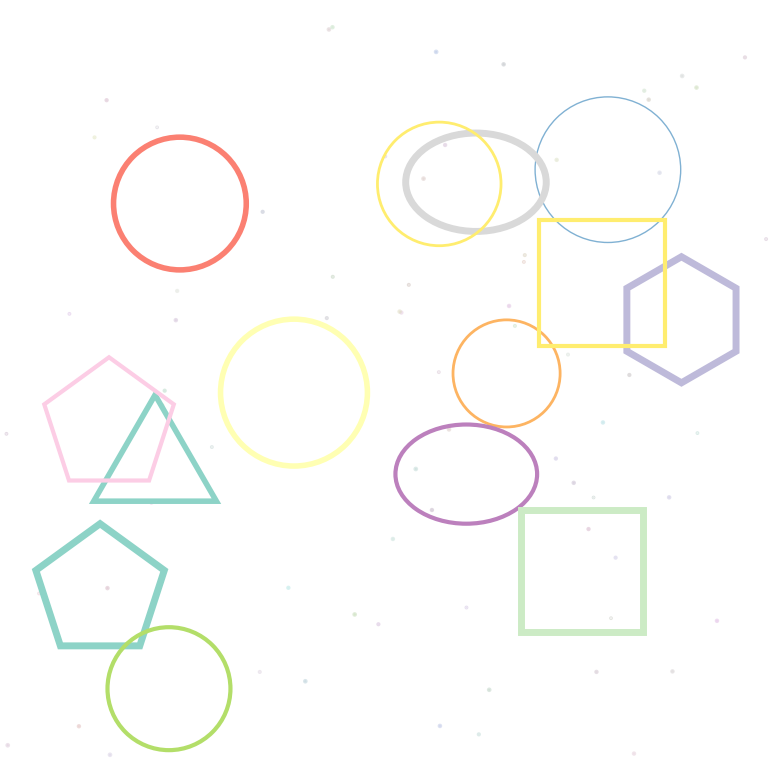[{"shape": "triangle", "thickness": 2, "radius": 0.46, "center": [0.201, 0.395]}, {"shape": "pentagon", "thickness": 2.5, "radius": 0.44, "center": [0.13, 0.232]}, {"shape": "circle", "thickness": 2, "radius": 0.48, "center": [0.382, 0.49]}, {"shape": "hexagon", "thickness": 2.5, "radius": 0.41, "center": [0.885, 0.585]}, {"shape": "circle", "thickness": 2, "radius": 0.43, "center": [0.234, 0.736]}, {"shape": "circle", "thickness": 0.5, "radius": 0.47, "center": [0.789, 0.78]}, {"shape": "circle", "thickness": 1, "radius": 0.35, "center": [0.658, 0.515]}, {"shape": "circle", "thickness": 1.5, "radius": 0.4, "center": [0.219, 0.106]}, {"shape": "pentagon", "thickness": 1.5, "radius": 0.44, "center": [0.142, 0.448]}, {"shape": "oval", "thickness": 2.5, "radius": 0.46, "center": [0.618, 0.763]}, {"shape": "oval", "thickness": 1.5, "radius": 0.46, "center": [0.606, 0.384]}, {"shape": "square", "thickness": 2.5, "radius": 0.39, "center": [0.755, 0.258]}, {"shape": "circle", "thickness": 1, "radius": 0.4, "center": [0.57, 0.761]}, {"shape": "square", "thickness": 1.5, "radius": 0.41, "center": [0.782, 0.632]}]